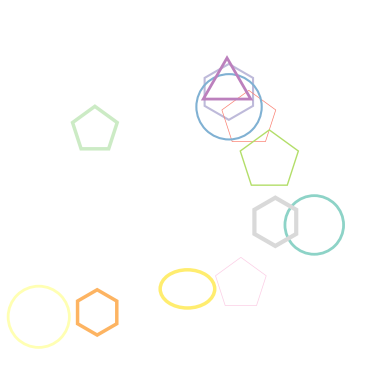[{"shape": "circle", "thickness": 2, "radius": 0.38, "center": [0.816, 0.416]}, {"shape": "circle", "thickness": 2, "radius": 0.4, "center": [0.101, 0.177]}, {"shape": "hexagon", "thickness": 1.5, "radius": 0.36, "center": [0.594, 0.761]}, {"shape": "pentagon", "thickness": 0.5, "radius": 0.37, "center": [0.646, 0.692]}, {"shape": "circle", "thickness": 1.5, "radius": 0.42, "center": [0.595, 0.723]}, {"shape": "hexagon", "thickness": 2.5, "radius": 0.29, "center": [0.252, 0.189]}, {"shape": "pentagon", "thickness": 1, "radius": 0.4, "center": [0.7, 0.583]}, {"shape": "pentagon", "thickness": 0.5, "radius": 0.35, "center": [0.626, 0.262]}, {"shape": "hexagon", "thickness": 3, "radius": 0.31, "center": [0.715, 0.424]}, {"shape": "triangle", "thickness": 2, "radius": 0.36, "center": [0.59, 0.778]}, {"shape": "pentagon", "thickness": 2.5, "radius": 0.3, "center": [0.246, 0.663]}, {"shape": "oval", "thickness": 2.5, "radius": 0.35, "center": [0.487, 0.25]}]